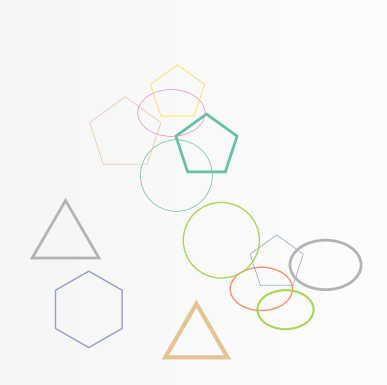[{"shape": "pentagon", "thickness": 2, "radius": 0.41, "center": [0.533, 0.621]}, {"shape": "circle", "thickness": 0.5, "radius": 0.46, "center": [0.455, 0.544]}, {"shape": "oval", "thickness": 1, "radius": 0.4, "center": [0.675, 0.25]}, {"shape": "hexagon", "thickness": 1, "radius": 0.5, "center": [0.229, 0.196]}, {"shape": "pentagon", "thickness": 0.5, "radius": 0.36, "center": [0.714, 0.318]}, {"shape": "oval", "thickness": 0.5, "radius": 0.43, "center": [0.442, 0.707]}, {"shape": "circle", "thickness": 1, "radius": 0.49, "center": [0.571, 0.376]}, {"shape": "oval", "thickness": 1.5, "radius": 0.36, "center": [0.737, 0.196]}, {"shape": "pentagon", "thickness": 0.5, "radius": 0.37, "center": [0.458, 0.758]}, {"shape": "triangle", "thickness": 3, "radius": 0.46, "center": [0.507, 0.118]}, {"shape": "pentagon", "thickness": 0.5, "radius": 0.48, "center": [0.323, 0.652]}, {"shape": "triangle", "thickness": 2, "radius": 0.5, "center": [0.169, 0.38]}, {"shape": "oval", "thickness": 2, "radius": 0.46, "center": [0.84, 0.312]}]